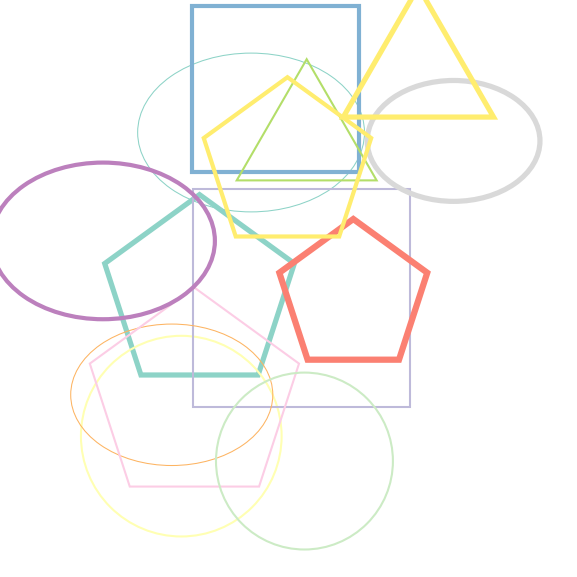[{"shape": "oval", "thickness": 0.5, "radius": 0.98, "center": [0.435, 0.77]}, {"shape": "pentagon", "thickness": 2.5, "radius": 0.86, "center": [0.345, 0.489]}, {"shape": "circle", "thickness": 1, "radius": 0.87, "center": [0.314, 0.244]}, {"shape": "square", "thickness": 1, "radius": 0.94, "center": [0.522, 0.483]}, {"shape": "pentagon", "thickness": 3, "radius": 0.67, "center": [0.612, 0.485]}, {"shape": "square", "thickness": 2, "radius": 0.72, "center": [0.477, 0.845]}, {"shape": "oval", "thickness": 0.5, "radius": 0.87, "center": [0.297, 0.316]}, {"shape": "triangle", "thickness": 1, "radius": 0.7, "center": [0.531, 0.757]}, {"shape": "pentagon", "thickness": 1, "radius": 0.95, "center": [0.337, 0.311]}, {"shape": "oval", "thickness": 2.5, "radius": 0.75, "center": [0.785, 0.755]}, {"shape": "oval", "thickness": 2, "radius": 0.97, "center": [0.178, 0.582]}, {"shape": "circle", "thickness": 1, "radius": 0.77, "center": [0.527, 0.201]}, {"shape": "pentagon", "thickness": 2, "radius": 0.76, "center": [0.498, 0.713]}, {"shape": "triangle", "thickness": 2.5, "radius": 0.75, "center": [0.725, 0.872]}]